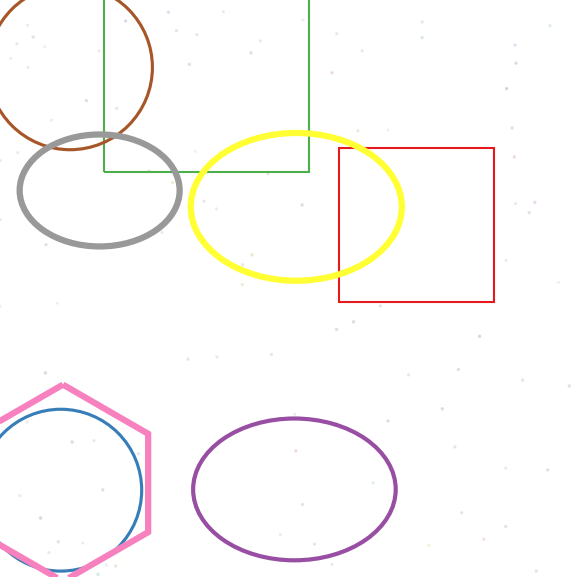[{"shape": "square", "thickness": 1, "radius": 0.67, "center": [0.721, 0.609]}, {"shape": "circle", "thickness": 1.5, "radius": 0.7, "center": [0.105, 0.15]}, {"shape": "square", "thickness": 1, "radius": 0.89, "center": [0.358, 0.879]}, {"shape": "oval", "thickness": 2, "radius": 0.88, "center": [0.51, 0.152]}, {"shape": "oval", "thickness": 3, "radius": 0.91, "center": [0.513, 0.641]}, {"shape": "circle", "thickness": 1.5, "radius": 0.71, "center": [0.121, 0.882]}, {"shape": "hexagon", "thickness": 3, "radius": 0.85, "center": [0.109, 0.163]}, {"shape": "oval", "thickness": 3, "radius": 0.69, "center": [0.173, 0.669]}]